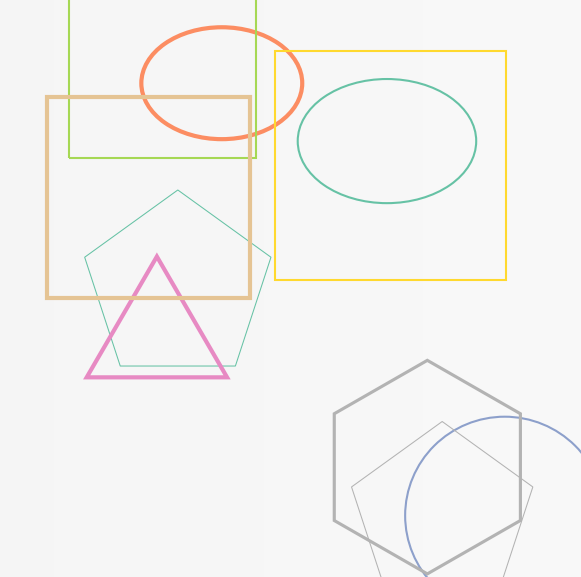[{"shape": "oval", "thickness": 1, "radius": 0.77, "center": [0.666, 0.755]}, {"shape": "pentagon", "thickness": 0.5, "radius": 0.84, "center": [0.306, 0.502]}, {"shape": "oval", "thickness": 2, "radius": 0.69, "center": [0.382, 0.855]}, {"shape": "circle", "thickness": 1, "radius": 0.86, "center": [0.868, 0.106]}, {"shape": "triangle", "thickness": 2, "radius": 0.7, "center": [0.27, 0.415]}, {"shape": "square", "thickness": 1, "radius": 0.8, "center": [0.28, 0.886]}, {"shape": "square", "thickness": 1, "radius": 0.99, "center": [0.673, 0.712]}, {"shape": "square", "thickness": 2, "radius": 0.87, "center": [0.256, 0.657]}, {"shape": "pentagon", "thickness": 0.5, "radius": 0.82, "center": [0.761, 0.105]}, {"shape": "hexagon", "thickness": 1.5, "radius": 0.92, "center": [0.735, 0.19]}]